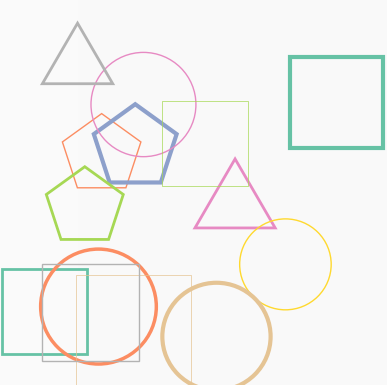[{"shape": "square", "thickness": 2, "radius": 0.55, "center": [0.115, 0.191]}, {"shape": "square", "thickness": 3, "radius": 0.59, "center": [0.868, 0.733]}, {"shape": "pentagon", "thickness": 1, "radius": 0.53, "center": [0.262, 0.598]}, {"shape": "circle", "thickness": 2.5, "radius": 0.75, "center": [0.254, 0.204]}, {"shape": "pentagon", "thickness": 3, "radius": 0.56, "center": [0.349, 0.617]}, {"shape": "circle", "thickness": 1, "radius": 0.68, "center": [0.37, 0.728]}, {"shape": "triangle", "thickness": 2, "radius": 0.6, "center": [0.607, 0.468]}, {"shape": "pentagon", "thickness": 2, "radius": 0.52, "center": [0.219, 0.463]}, {"shape": "square", "thickness": 0.5, "radius": 0.55, "center": [0.529, 0.628]}, {"shape": "circle", "thickness": 1, "radius": 0.59, "center": [0.737, 0.313]}, {"shape": "square", "thickness": 0.5, "radius": 0.74, "center": [0.344, 0.137]}, {"shape": "circle", "thickness": 3, "radius": 0.7, "center": [0.559, 0.126]}, {"shape": "triangle", "thickness": 2, "radius": 0.52, "center": [0.2, 0.835]}, {"shape": "square", "thickness": 1, "radius": 0.63, "center": [0.234, 0.188]}]